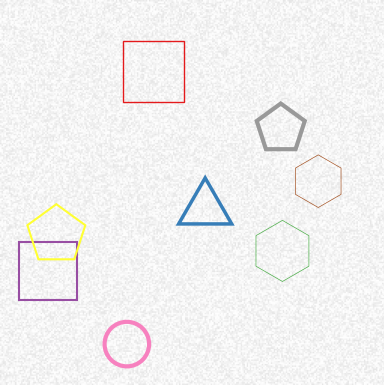[{"shape": "square", "thickness": 1, "radius": 0.4, "center": [0.398, 0.815]}, {"shape": "triangle", "thickness": 2.5, "radius": 0.4, "center": [0.533, 0.458]}, {"shape": "hexagon", "thickness": 0.5, "radius": 0.4, "center": [0.734, 0.348]}, {"shape": "square", "thickness": 1.5, "radius": 0.38, "center": [0.124, 0.297]}, {"shape": "pentagon", "thickness": 1.5, "radius": 0.4, "center": [0.146, 0.39]}, {"shape": "hexagon", "thickness": 0.5, "radius": 0.34, "center": [0.827, 0.529]}, {"shape": "circle", "thickness": 3, "radius": 0.29, "center": [0.329, 0.106]}, {"shape": "pentagon", "thickness": 3, "radius": 0.33, "center": [0.729, 0.666]}]